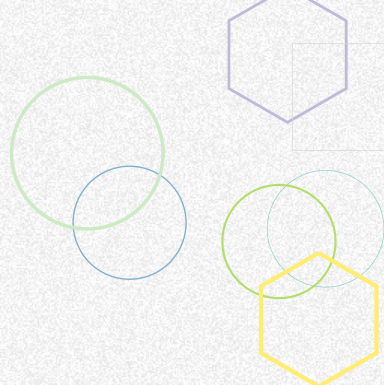[{"shape": "circle", "thickness": 0.5, "radius": 0.76, "center": [0.846, 0.406]}, {"shape": "hexagon", "thickness": 2, "radius": 0.88, "center": [0.747, 0.858]}, {"shape": "circle", "thickness": 1, "radius": 0.73, "center": [0.337, 0.421]}, {"shape": "circle", "thickness": 1.5, "radius": 0.74, "center": [0.725, 0.373]}, {"shape": "square", "thickness": 0.5, "radius": 0.69, "center": [0.897, 0.749]}, {"shape": "circle", "thickness": 2.5, "radius": 0.98, "center": [0.227, 0.602]}, {"shape": "hexagon", "thickness": 3, "radius": 0.87, "center": [0.828, 0.17]}]